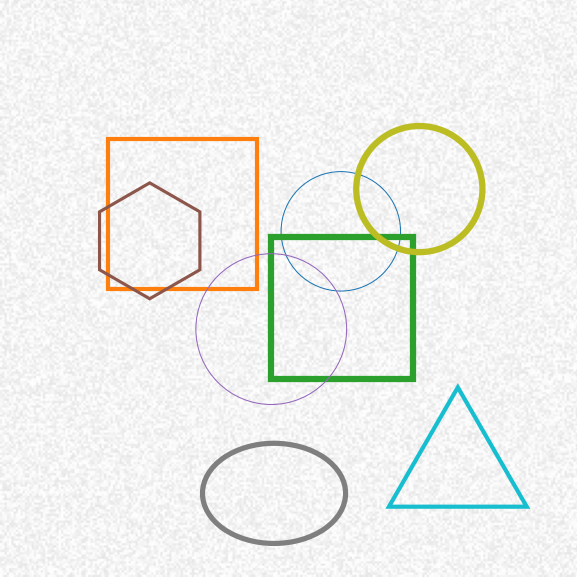[{"shape": "circle", "thickness": 0.5, "radius": 0.52, "center": [0.59, 0.599]}, {"shape": "square", "thickness": 2, "radius": 0.65, "center": [0.316, 0.628]}, {"shape": "square", "thickness": 3, "radius": 0.61, "center": [0.592, 0.466]}, {"shape": "circle", "thickness": 0.5, "radius": 0.65, "center": [0.47, 0.429]}, {"shape": "hexagon", "thickness": 1.5, "radius": 0.5, "center": [0.259, 0.582]}, {"shape": "oval", "thickness": 2.5, "radius": 0.62, "center": [0.475, 0.145]}, {"shape": "circle", "thickness": 3, "radius": 0.55, "center": [0.726, 0.672]}, {"shape": "triangle", "thickness": 2, "radius": 0.69, "center": [0.793, 0.191]}]